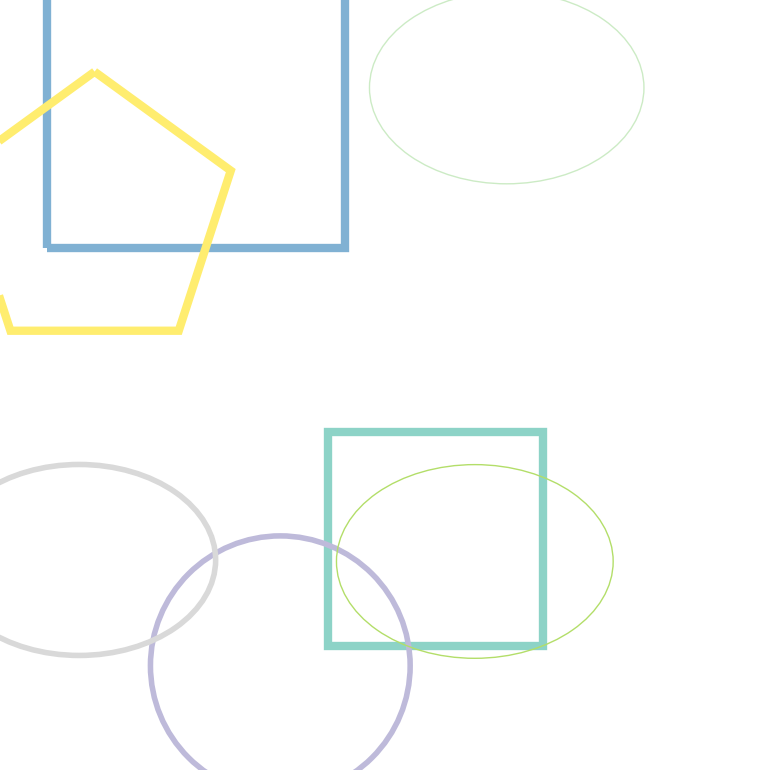[{"shape": "square", "thickness": 3, "radius": 0.7, "center": [0.566, 0.3]}, {"shape": "circle", "thickness": 2, "radius": 0.84, "center": [0.364, 0.135]}, {"shape": "square", "thickness": 3, "radius": 0.97, "center": [0.254, 0.871]}, {"shape": "oval", "thickness": 0.5, "radius": 0.9, "center": [0.617, 0.271]}, {"shape": "oval", "thickness": 2, "radius": 0.89, "center": [0.103, 0.273]}, {"shape": "oval", "thickness": 0.5, "radius": 0.89, "center": [0.658, 0.886]}, {"shape": "pentagon", "thickness": 3, "radius": 0.93, "center": [0.123, 0.721]}]